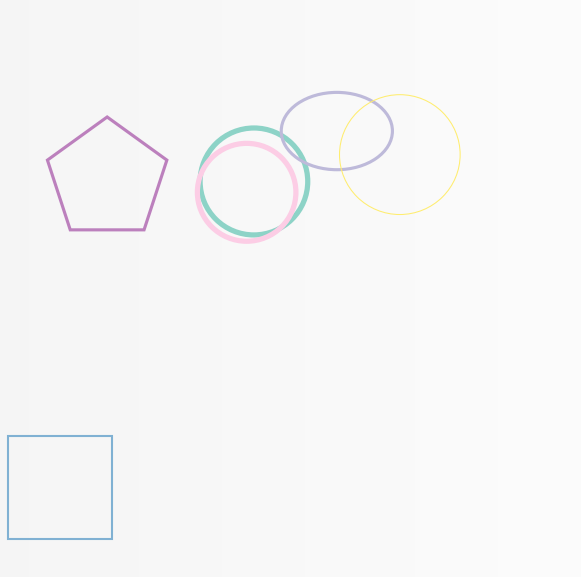[{"shape": "circle", "thickness": 2.5, "radius": 0.46, "center": [0.437, 0.685]}, {"shape": "oval", "thickness": 1.5, "radius": 0.48, "center": [0.58, 0.772]}, {"shape": "square", "thickness": 1, "radius": 0.45, "center": [0.103, 0.155]}, {"shape": "circle", "thickness": 2.5, "radius": 0.42, "center": [0.424, 0.666]}, {"shape": "pentagon", "thickness": 1.5, "radius": 0.54, "center": [0.184, 0.689]}, {"shape": "circle", "thickness": 0.5, "radius": 0.52, "center": [0.688, 0.731]}]